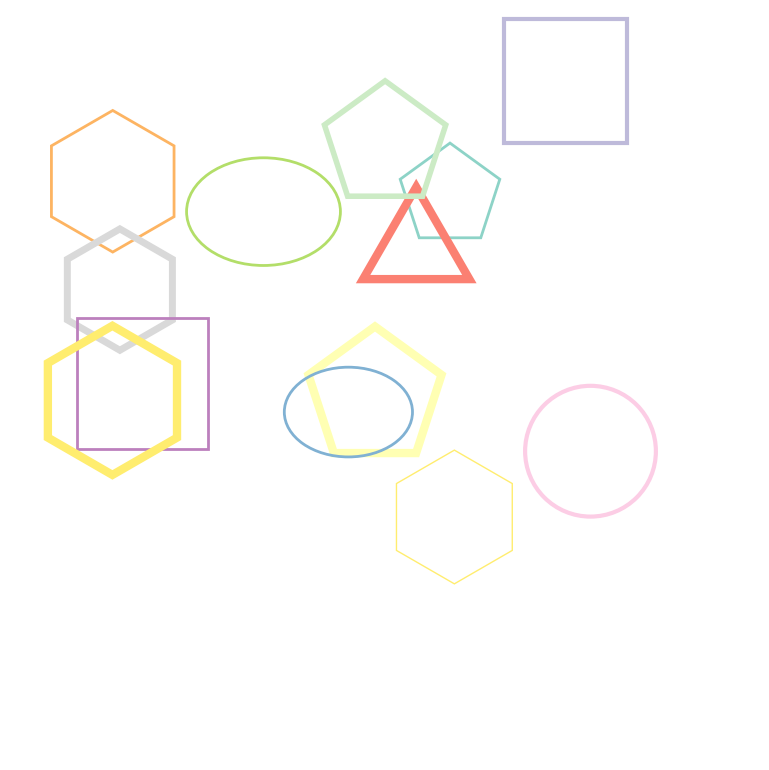[{"shape": "pentagon", "thickness": 1, "radius": 0.34, "center": [0.584, 0.746]}, {"shape": "pentagon", "thickness": 3, "radius": 0.45, "center": [0.487, 0.485]}, {"shape": "square", "thickness": 1.5, "radius": 0.4, "center": [0.734, 0.895]}, {"shape": "triangle", "thickness": 3, "radius": 0.4, "center": [0.541, 0.677]}, {"shape": "oval", "thickness": 1, "radius": 0.42, "center": [0.452, 0.465]}, {"shape": "hexagon", "thickness": 1, "radius": 0.46, "center": [0.146, 0.765]}, {"shape": "oval", "thickness": 1, "radius": 0.5, "center": [0.342, 0.725]}, {"shape": "circle", "thickness": 1.5, "radius": 0.42, "center": [0.767, 0.414]}, {"shape": "hexagon", "thickness": 2.5, "radius": 0.39, "center": [0.156, 0.624]}, {"shape": "square", "thickness": 1, "radius": 0.43, "center": [0.185, 0.501]}, {"shape": "pentagon", "thickness": 2, "radius": 0.41, "center": [0.5, 0.812]}, {"shape": "hexagon", "thickness": 3, "radius": 0.48, "center": [0.146, 0.48]}, {"shape": "hexagon", "thickness": 0.5, "radius": 0.43, "center": [0.59, 0.329]}]